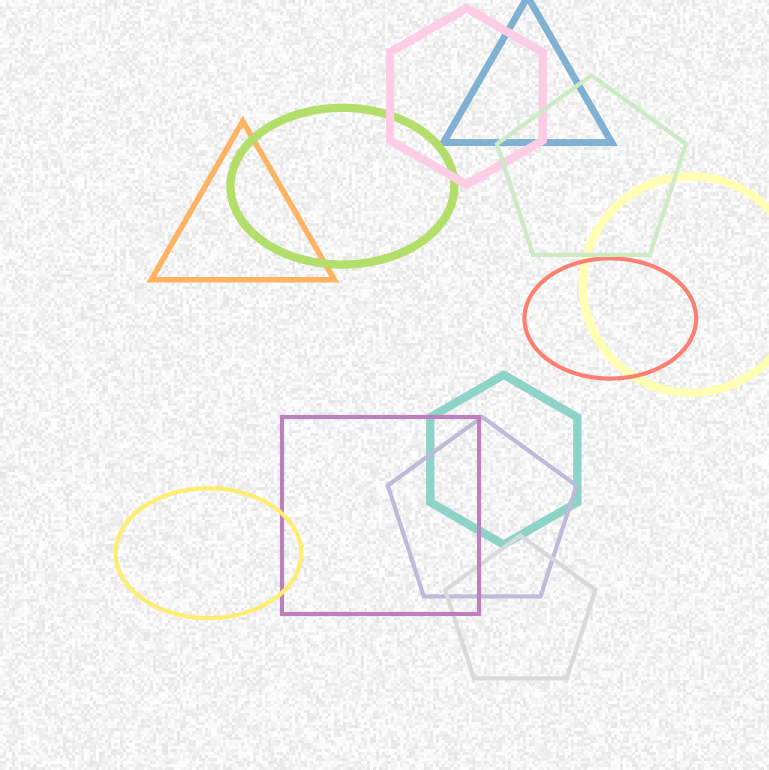[{"shape": "hexagon", "thickness": 3, "radius": 0.55, "center": [0.654, 0.403]}, {"shape": "circle", "thickness": 3, "radius": 0.7, "center": [0.897, 0.631]}, {"shape": "pentagon", "thickness": 1.5, "radius": 0.64, "center": [0.626, 0.33]}, {"shape": "oval", "thickness": 1.5, "radius": 0.56, "center": [0.793, 0.586]}, {"shape": "triangle", "thickness": 2.5, "radius": 0.63, "center": [0.685, 0.878]}, {"shape": "triangle", "thickness": 2, "radius": 0.69, "center": [0.315, 0.705]}, {"shape": "oval", "thickness": 3, "radius": 0.73, "center": [0.445, 0.758]}, {"shape": "hexagon", "thickness": 3, "radius": 0.57, "center": [0.606, 0.875]}, {"shape": "pentagon", "thickness": 1.5, "radius": 0.51, "center": [0.676, 0.202]}, {"shape": "square", "thickness": 1.5, "radius": 0.64, "center": [0.494, 0.33]}, {"shape": "pentagon", "thickness": 1.5, "radius": 0.64, "center": [0.768, 0.773]}, {"shape": "oval", "thickness": 1.5, "radius": 0.6, "center": [0.271, 0.282]}]